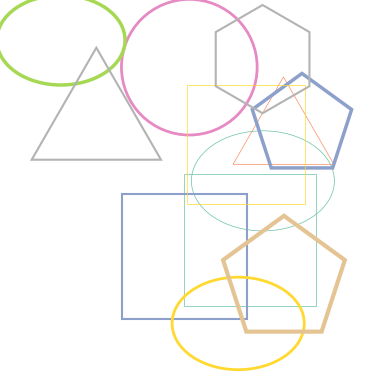[{"shape": "oval", "thickness": 0.5, "radius": 0.93, "center": [0.683, 0.53]}, {"shape": "square", "thickness": 0.5, "radius": 0.86, "center": [0.65, 0.377]}, {"shape": "triangle", "thickness": 0.5, "radius": 0.76, "center": [0.736, 0.649]}, {"shape": "pentagon", "thickness": 2.5, "radius": 0.68, "center": [0.784, 0.674]}, {"shape": "square", "thickness": 1.5, "radius": 0.81, "center": [0.479, 0.333]}, {"shape": "circle", "thickness": 2, "radius": 0.88, "center": [0.492, 0.826]}, {"shape": "oval", "thickness": 2.5, "radius": 0.83, "center": [0.158, 0.896]}, {"shape": "square", "thickness": 0.5, "radius": 0.77, "center": [0.639, 0.625]}, {"shape": "oval", "thickness": 2, "radius": 0.86, "center": [0.619, 0.16]}, {"shape": "pentagon", "thickness": 3, "radius": 0.83, "center": [0.738, 0.273]}, {"shape": "hexagon", "thickness": 1.5, "radius": 0.7, "center": [0.682, 0.846]}, {"shape": "triangle", "thickness": 1.5, "radius": 0.97, "center": [0.25, 0.682]}]